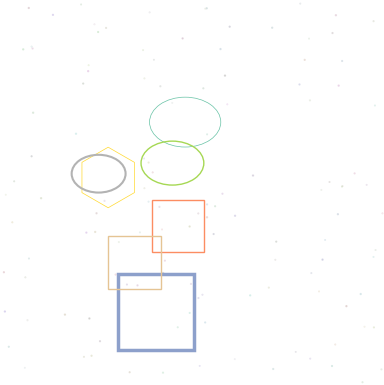[{"shape": "oval", "thickness": 0.5, "radius": 0.46, "center": [0.481, 0.683]}, {"shape": "square", "thickness": 1, "radius": 0.34, "center": [0.462, 0.412]}, {"shape": "square", "thickness": 2.5, "radius": 0.49, "center": [0.404, 0.189]}, {"shape": "oval", "thickness": 1, "radius": 0.41, "center": [0.448, 0.576]}, {"shape": "hexagon", "thickness": 0.5, "radius": 0.39, "center": [0.281, 0.539]}, {"shape": "square", "thickness": 1, "radius": 0.35, "center": [0.349, 0.319]}, {"shape": "oval", "thickness": 1.5, "radius": 0.35, "center": [0.256, 0.549]}]